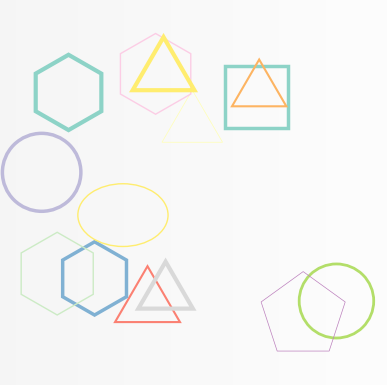[{"shape": "hexagon", "thickness": 3, "radius": 0.49, "center": [0.177, 0.76]}, {"shape": "square", "thickness": 2.5, "radius": 0.41, "center": [0.663, 0.748]}, {"shape": "triangle", "thickness": 0.5, "radius": 0.45, "center": [0.496, 0.676]}, {"shape": "circle", "thickness": 2.5, "radius": 0.51, "center": [0.107, 0.552]}, {"shape": "triangle", "thickness": 1.5, "radius": 0.48, "center": [0.381, 0.212]}, {"shape": "hexagon", "thickness": 2.5, "radius": 0.48, "center": [0.244, 0.277]}, {"shape": "triangle", "thickness": 1.5, "radius": 0.4, "center": [0.669, 0.764]}, {"shape": "circle", "thickness": 2, "radius": 0.48, "center": [0.868, 0.218]}, {"shape": "hexagon", "thickness": 1, "radius": 0.52, "center": [0.402, 0.808]}, {"shape": "triangle", "thickness": 3, "radius": 0.41, "center": [0.427, 0.239]}, {"shape": "pentagon", "thickness": 0.5, "radius": 0.57, "center": [0.782, 0.18]}, {"shape": "hexagon", "thickness": 1, "radius": 0.54, "center": [0.148, 0.289]}, {"shape": "triangle", "thickness": 3, "radius": 0.46, "center": [0.422, 0.812]}, {"shape": "oval", "thickness": 1, "radius": 0.58, "center": [0.317, 0.441]}]